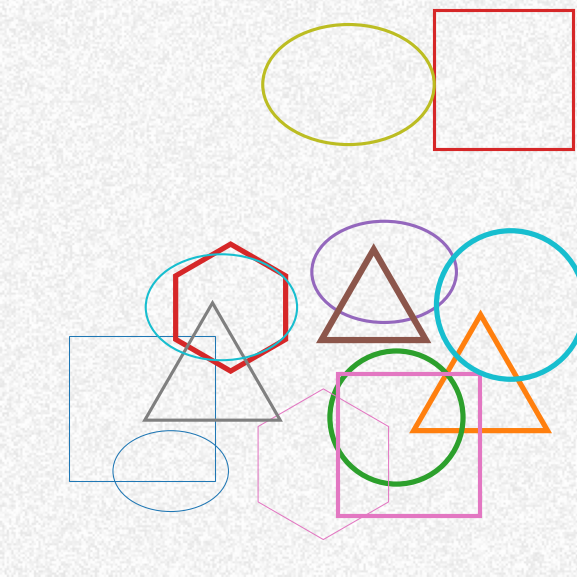[{"shape": "oval", "thickness": 0.5, "radius": 0.5, "center": [0.296, 0.183]}, {"shape": "square", "thickness": 0.5, "radius": 0.63, "center": [0.246, 0.292]}, {"shape": "triangle", "thickness": 2.5, "radius": 0.67, "center": [0.832, 0.32]}, {"shape": "circle", "thickness": 2.5, "radius": 0.58, "center": [0.687, 0.276]}, {"shape": "square", "thickness": 1.5, "radius": 0.6, "center": [0.872, 0.862]}, {"shape": "hexagon", "thickness": 2.5, "radius": 0.55, "center": [0.399, 0.466]}, {"shape": "oval", "thickness": 1.5, "radius": 0.63, "center": [0.665, 0.528]}, {"shape": "triangle", "thickness": 3, "radius": 0.52, "center": [0.647, 0.463]}, {"shape": "square", "thickness": 2, "radius": 0.62, "center": [0.708, 0.228]}, {"shape": "hexagon", "thickness": 0.5, "radius": 0.65, "center": [0.56, 0.195]}, {"shape": "triangle", "thickness": 1.5, "radius": 0.68, "center": [0.368, 0.339]}, {"shape": "oval", "thickness": 1.5, "radius": 0.74, "center": [0.603, 0.853]}, {"shape": "oval", "thickness": 1, "radius": 0.66, "center": [0.383, 0.467]}, {"shape": "circle", "thickness": 2.5, "radius": 0.64, "center": [0.884, 0.471]}]